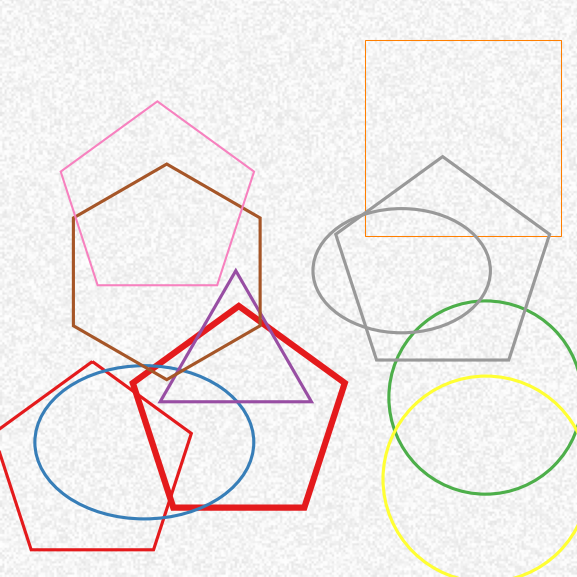[{"shape": "pentagon", "thickness": 1.5, "radius": 0.9, "center": [0.16, 0.193]}, {"shape": "pentagon", "thickness": 3, "radius": 0.96, "center": [0.414, 0.276]}, {"shape": "oval", "thickness": 1.5, "radius": 0.95, "center": [0.25, 0.233]}, {"shape": "circle", "thickness": 1.5, "radius": 0.84, "center": [0.841, 0.311]}, {"shape": "triangle", "thickness": 1.5, "radius": 0.76, "center": [0.408, 0.379]}, {"shape": "square", "thickness": 0.5, "radius": 0.85, "center": [0.802, 0.76]}, {"shape": "circle", "thickness": 1.5, "radius": 0.89, "center": [0.842, 0.17]}, {"shape": "hexagon", "thickness": 1.5, "radius": 0.93, "center": [0.289, 0.528]}, {"shape": "pentagon", "thickness": 1, "radius": 0.88, "center": [0.273, 0.648]}, {"shape": "oval", "thickness": 1.5, "radius": 0.77, "center": [0.696, 0.53]}, {"shape": "pentagon", "thickness": 1.5, "radius": 0.97, "center": [0.767, 0.533]}]